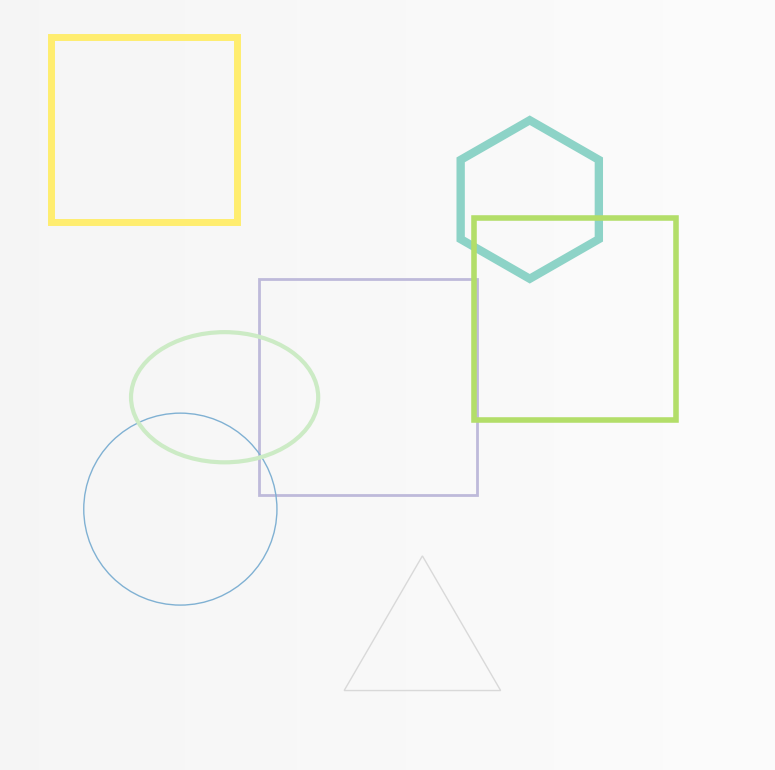[{"shape": "hexagon", "thickness": 3, "radius": 0.51, "center": [0.684, 0.741]}, {"shape": "square", "thickness": 1, "radius": 0.7, "center": [0.475, 0.497]}, {"shape": "circle", "thickness": 0.5, "radius": 0.62, "center": [0.233, 0.339]}, {"shape": "square", "thickness": 2, "radius": 0.65, "center": [0.742, 0.586]}, {"shape": "triangle", "thickness": 0.5, "radius": 0.58, "center": [0.545, 0.161]}, {"shape": "oval", "thickness": 1.5, "radius": 0.6, "center": [0.29, 0.484]}, {"shape": "square", "thickness": 2.5, "radius": 0.6, "center": [0.185, 0.831]}]